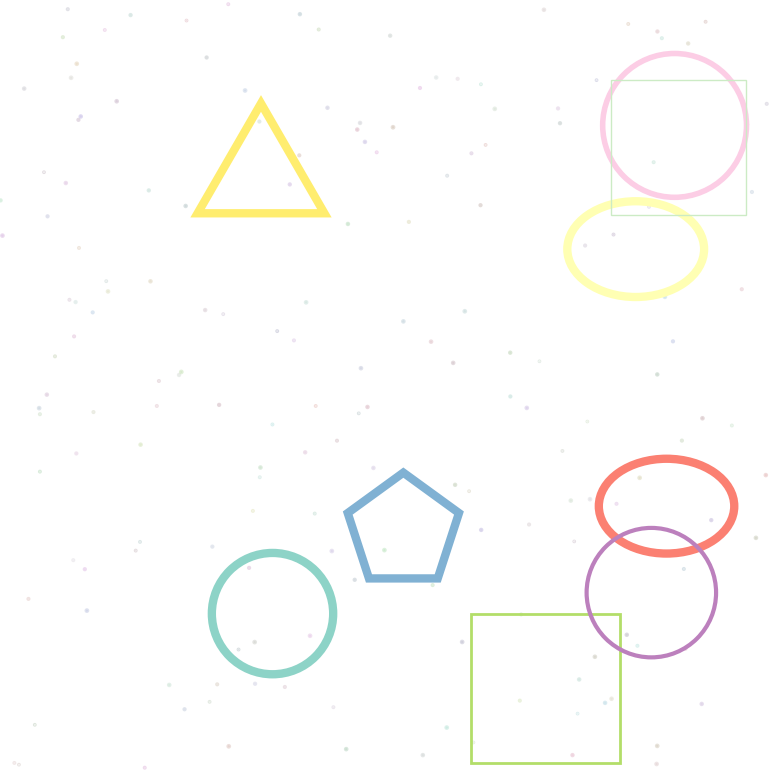[{"shape": "circle", "thickness": 3, "radius": 0.39, "center": [0.354, 0.203]}, {"shape": "oval", "thickness": 3, "radius": 0.44, "center": [0.826, 0.676]}, {"shape": "oval", "thickness": 3, "radius": 0.44, "center": [0.866, 0.343]}, {"shape": "pentagon", "thickness": 3, "radius": 0.38, "center": [0.524, 0.31]}, {"shape": "square", "thickness": 1, "radius": 0.48, "center": [0.709, 0.106]}, {"shape": "circle", "thickness": 2, "radius": 0.47, "center": [0.876, 0.837]}, {"shape": "circle", "thickness": 1.5, "radius": 0.42, "center": [0.846, 0.23]}, {"shape": "square", "thickness": 0.5, "radius": 0.44, "center": [0.881, 0.808]}, {"shape": "triangle", "thickness": 3, "radius": 0.48, "center": [0.339, 0.771]}]